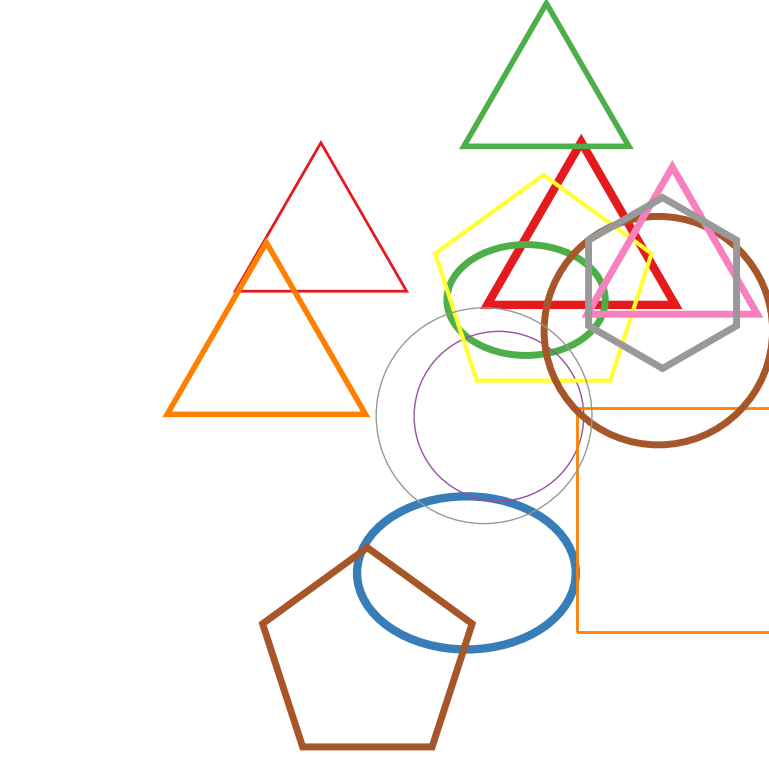[{"shape": "triangle", "thickness": 3, "radius": 0.7, "center": [0.755, 0.675]}, {"shape": "triangle", "thickness": 1, "radius": 0.64, "center": [0.417, 0.686]}, {"shape": "oval", "thickness": 3, "radius": 0.71, "center": [0.606, 0.256]}, {"shape": "triangle", "thickness": 2, "radius": 0.62, "center": [0.71, 0.872]}, {"shape": "oval", "thickness": 2.5, "radius": 0.51, "center": [0.683, 0.61]}, {"shape": "circle", "thickness": 0.5, "radius": 0.55, "center": [0.648, 0.46]}, {"shape": "triangle", "thickness": 2, "radius": 0.74, "center": [0.346, 0.536]}, {"shape": "square", "thickness": 1, "radius": 0.73, "center": [0.895, 0.325]}, {"shape": "pentagon", "thickness": 1.5, "radius": 0.74, "center": [0.706, 0.625]}, {"shape": "pentagon", "thickness": 2.5, "radius": 0.72, "center": [0.477, 0.146]}, {"shape": "circle", "thickness": 2.5, "radius": 0.74, "center": [0.855, 0.571]}, {"shape": "triangle", "thickness": 2.5, "radius": 0.64, "center": [0.873, 0.656]}, {"shape": "circle", "thickness": 0.5, "radius": 0.7, "center": [0.629, 0.46]}, {"shape": "hexagon", "thickness": 2.5, "radius": 0.56, "center": [0.86, 0.632]}]